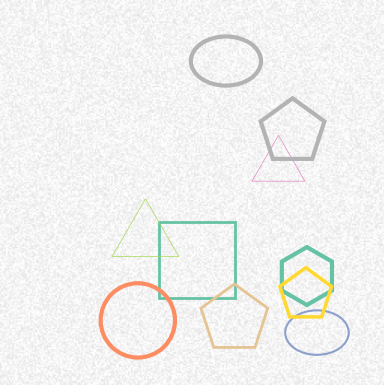[{"shape": "square", "thickness": 2, "radius": 0.49, "center": [0.511, 0.325]}, {"shape": "hexagon", "thickness": 3, "radius": 0.38, "center": [0.797, 0.283]}, {"shape": "circle", "thickness": 3, "radius": 0.48, "center": [0.358, 0.168]}, {"shape": "oval", "thickness": 1.5, "radius": 0.41, "center": [0.823, 0.136]}, {"shape": "triangle", "thickness": 0.5, "radius": 0.4, "center": [0.723, 0.569]}, {"shape": "triangle", "thickness": 0.5, "radius": 0.5, "center": [0.378, 0.384]}, {"shape": "pentagon", "thickness": 2.5, "radius": 0.35, "center": [0.794, 0.234]}, {"shape": "pentagon", "thickness": 2, "radius": 0.46, "center": [0.609, 0.171]}, {"shape": "pentagon", "thickness": 3, "radius": 0.44, "center": [0.76, 0.658]}, {"shape": "oval", "thickness": 3, "radius": 0.46, "center": [0.587, 0.841]}]